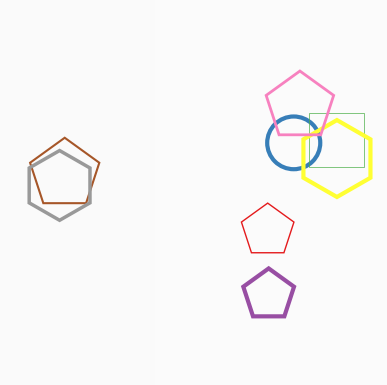[{"shape": "pentagon", "thickness": 1, "radius": 0.36, "center": [0.691, 0.401]}, {"shape": "circle", "thickness": 3, "radius": 0.34, "center": [0.758, 0.629]}, {"shape": "square", "thickness": 0.5, "radius": 0.35, "center": [0.868, 0.637]}, {"shape": "pentagon", "thickness": 3, "radius": 0.34, "center": [0.693, 0.234]}, {"shape": "hexagon", "thickness": 3, "radius": 0.5, "center": [0.87, 0.588]}, {"shape": "pentagon", "thickness": 1.5, "radius": 0.47, "center": [0.167, 0.548]}, {"shape": "pentagon", "thickness": 2, "radius": 0.46, "center": [0.774, 0.724]}, {"shape": "hexagon", "thickness": 2.5, "radius": 0.45, "center": [0.154, 0.518]}]